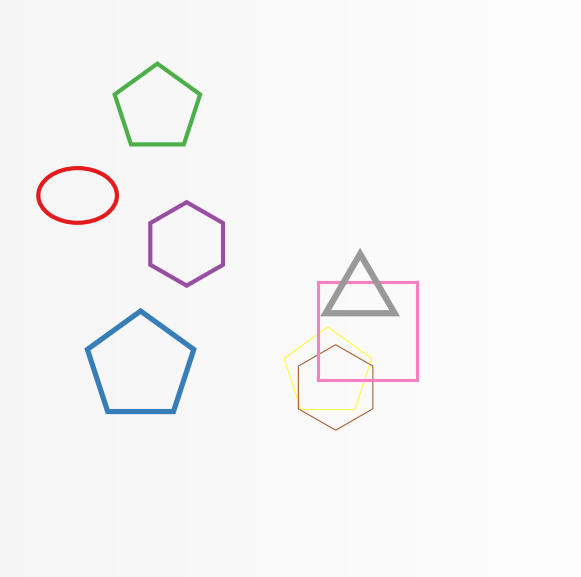[{"shape": "oval", "thickness": 2, "radius": 0.34, "center": [0.134, 0.661]}, {"shape": "pentagon", "thickness": 2.5, "radius": 0.48, "center": [0.242, 0.364]}, {"shape": "pentagon", "thickness": 2, "radius": 0.39, "center": [0.271, 0.812]}, {"shape": "hexagon", "thickness": 2, "radius": 0.36, "center": [0.321, 0.577]}, {"shape": "pentagon", "thickness": 0.5, "radius": 0.4, "center": [0.564, 0.354]}, {"shape": "hexagon", "thickness": 0.5, "radius": 0.37, "center": [0.577, 0.328]}, {"shape": "square", "thickness": 1.5, "radius": 0.43, "center": [0.632, 0.426]}, {"shape": "triangle", "thickness": 3, "radius": 0.34, "center": [0.62, 0.491]}]